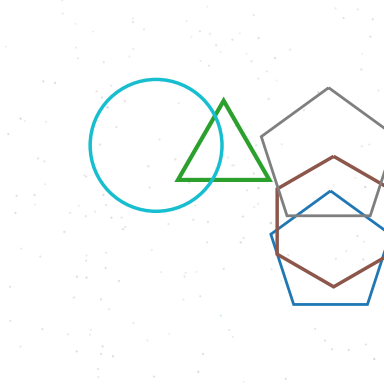[{"shape": "pentagon", "thickness": 2, "radius": 0.82, "center": [0.859, 0.341]}, {"shape": "triangle", "thickness": 3, "radius": 0.69, "center": [0.581, 0.601]}, {"shape": "hexagon", "thickness": 2.5, "radius": 0.85, "center": [0.867, 0.425]}, {"shape": "pentagon", "thickness": 2, "radius": 0.92, "center": [0.854, 0.588]}, {"shape": "circle", "thickness": 2.5, "radius": 0.86, "center": [0.405, 0.622]}]